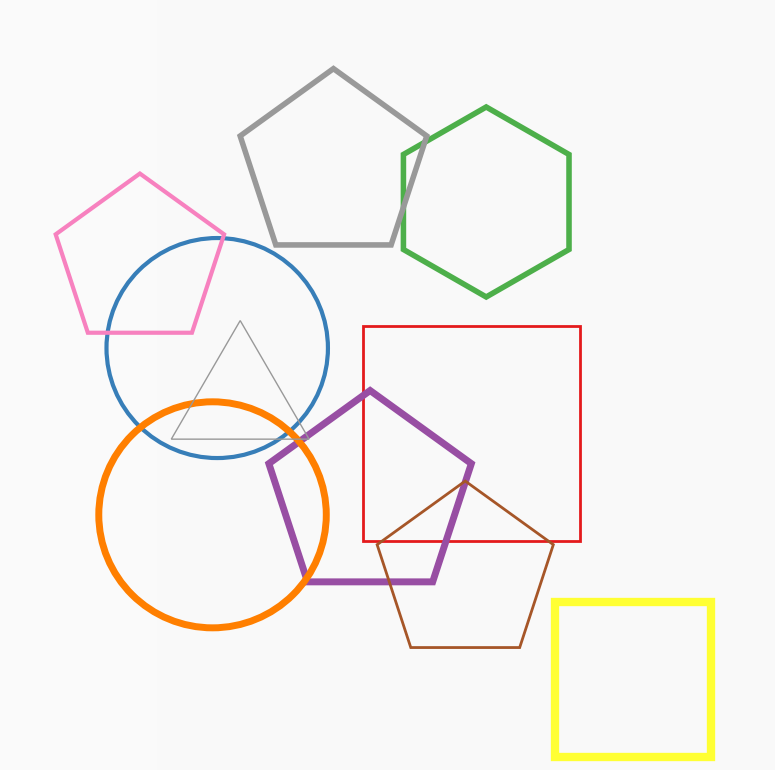[{"shape": "square", "thickness": 1, "radius": 0.7, "center": [0.608, 0.437]}, {"shape": "circle", "thickness": 1.5, "radius": 0.71, "center": [0.28, 0.548]}, {"shape": "hexagon", "thickness": 2, "radius": 0.62, "center": [0.627, 0.738]}, {"shape": "pentagon", "thickness": 2.5, "radius": 0.69, "center": [0.478, 0.355]}, {"shape": "circle", "thickness": 2.5, "radius": 0.73, "center": [0.274, 0.331]}, {"shape": "square", "thickness": 3, "radius": 0.5, "center": [0.817, 0.118]}, {"shape": "pentagon", "thickness": 1, "radius": 0.6, "center": [0.6, 0.256]}, {"shape": "pentagon", "thickness": 1.5, "radius": 0.57, "center": [0.18, 0.66]}, {"shape": "triangle", "thickness": 0.5, "radius": 0.51, "center": [0.31, 0.481]}, {"shape": "pentagon", "thickness": 2, "radius": 0.63, "center": [0.43, 0.784]}]